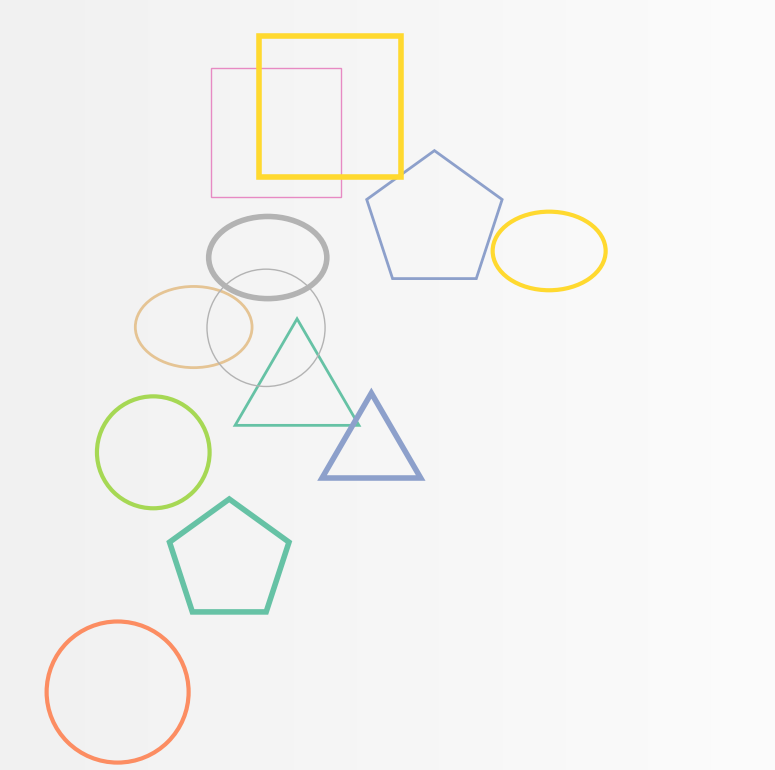[{"shape": "pentagon", "thickness": 2, "radius": 0.41, "center": [0.296, 0.271]}, {"shape": "triangle", "thickness": 1, "radius": 0.46, "center": [0.383, 0.494]}, {"shape": "circle", "thickness": 1.5, "radius": 0.46, "center": [0.152, 0.101]}, {"shape": "triangle", "thickness": 2, "radius": 0.37, "center": [0.479, 0.416]}, {"shape": "pentagon", "thickness": 1, "radius": 0.46, "center": [0.561, 0.713]}, {"shape": "square", "thickness": 0.5, "radius": 0.42, "center": [0.356, 0.828]}, {"shape": "circle", "thickness": 1.5, "radius": 0.36, "center": [0.198, 0.413]}, {"shape": "oval", "thickness": 1.5, "radius": 0.36, "center": [0.709, 0.674]}, {"shape": "square", "thickness": 2, "radius": 0.46, "center": [0.426, 0.862]}, {"shape": "oval", "thickness": 1, "radius": 0.38, "center": [0.25, 0.575]}, {"shape": "circle", "thickness": 0.5, "radius": 0.38, "center": [0.343, 0.574]}, {"shape": "oval", "thickness": 2, "radius": 0.38, "center": [0.345, 0.666]}]